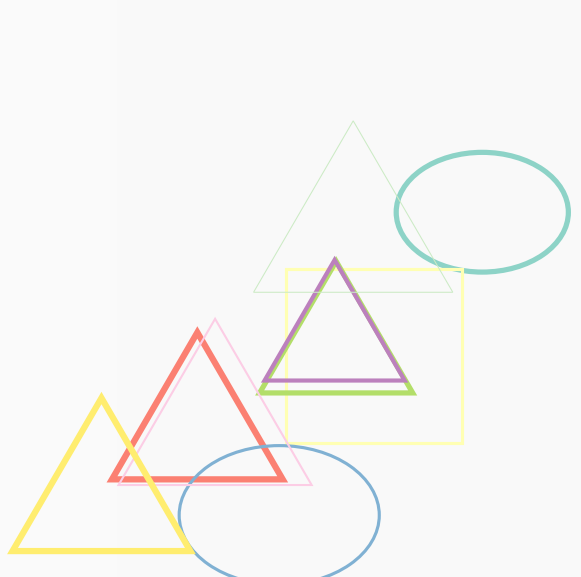[{"shape": "oval", "thickness": 2.5, "radius": 0.74, "center": [0.83, 0.632]}, {"shape": "square", "thickness": 1.5, "radius": 0.76, "center": [0.643, 0.383]}, {"shape": "triangle", "thickness": 3, "radius": 0.85, "center": [0.34, 0.254]}, {"shape": "oval", "thickness": 1.5, "radius": 0.86, "center": [0.48, 0.107]}, {"shape": "triangle", "thickness": 2.5, "radius": 0.76, "center": [0.578, 0.395]}, {"shape": "triangle", "thickness": 1, "radius": 0.96, "center": [0.37, 0.255]}, {"shape": "triangle", "thickness": 2, "radius": 0.7, "center": [0.576, 0.41]}, {"shape": "triangle", "thickness": 0.5, "radius": 0.99, "center": [0.608, 0.592]}, {"shape": "triangle", "thickness": 3, "radius": 0.88, "center": [0.175, 0.133]}]